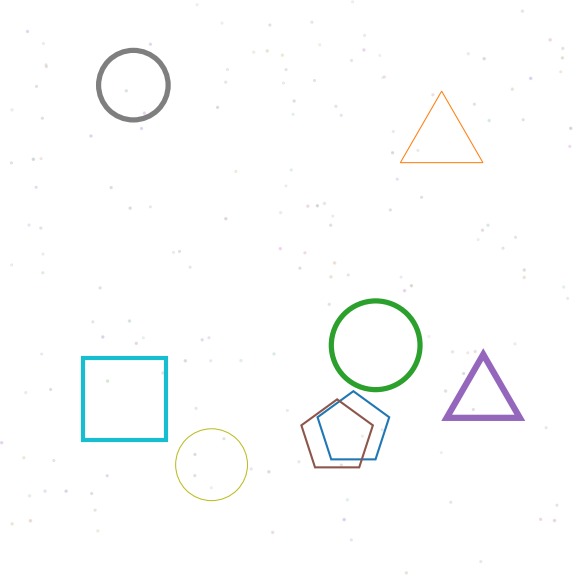[{"shape": "pentagon", "thickness": 1, "radius": 0.33, "center": [0.612, 0.256]}, {"shape": "triangle", "thickness": 0.5, "radius": 0.41, "center": [0.765, 0.759]}, {"shape": "circle", "thickness": 2.5, "radius": 0.38, "center": [0.651, 0.401]}, {"shape": "triangle", "thickness": 3, "radius": 0.37, "center": [0.837, 0.312]}, {"shape": "pentagon", "thickness": 1, "radius": 0.33, "center": [0.584, 0.243]}, {"shape": "circle", "thickness": 2.5, "radius": 0.3, "center": [0.231, 0.852]}, {"shape": "circle", "thickness": 0.5, "radius": 0.31, "center": [0.366, 0.194]}, {"shape": "square", "thickness": 2, "radius": 0.36, "center": [0.215, 0.308]}]